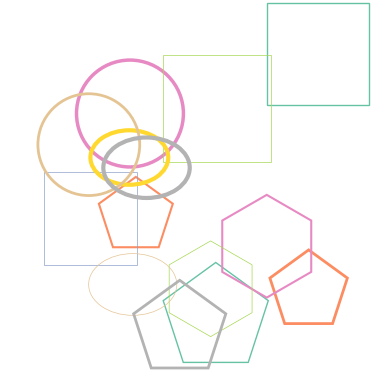[{"shape": "square", "thickness": 1, "radius": 0.66, "center": [0.826, 0.86]}, {"shape": "pentagon", "thickness": 1, "radius": 0.72, "center": [0.56, 0.175]}, {"shape": "pentagon", "thickness": 1.5, "radius": 0.5, "center": [0.353, 0.44]}, {"shape": "pentagon", "thickness": 2, "radius": 0.53, "center": [0.802, 0.245]}, {"shape": "square", "thickness": 0.5, "radius": 0.6, "center": [0.236, 0.433]}, {"shape": "hexagon", "thickness": 1.5, "radius": 0.67, "center": [0.693, 0.36]}, {"shape": "circle", "thickness": 2.5, "radius": 0.69, "center": [0.338, 0.705]}, {"shape": "square", "thickness": 0.5, "radius": 0.7, "center": [0.563, 0.719]}, {"shape": "hexagon", "thickness": 0.5, "radius": 0.62, "center": [0.547, 0.25]}, {"shape": "oval", "thickness": 3, "radius": 0.51, "center": [0.336, 0.591]}, {"shape": "oval", "thickness": 0.5, "radius": 0.57, "center": [0.345, 0.261]}, {"shape": "circle", "thickness": 2, "radius": 0.66, "center": [0.231, 0.624]}, {"shape": "pentagon", "thickness": 2, "radius": 0.63, "center": [0.467, 0.146]}, {"shape": "oval", "thickness": 3, "radius": 0.56, "center": [0.381, 0.564]}]